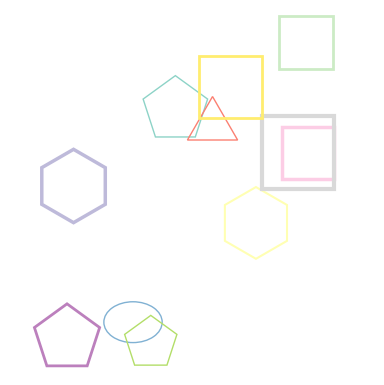[{"shape": "pentagon", "thickness": 1, "radius": 0.44, "center": [0.456, 0.715]}, {"shape": "hexagon", "thickness": 1.5, "radius": 0.47, "center": [0.665, 0.421]}, {"shape": "hexagon", "thickness": 2.5, "radius": 0.48, "center": [0.191, 0.517]}, {"shape": "triangle", "thickness": 1, "radius": 0.38, "center": [0.552, 0.674]}, {"shape": "oval", "thickness": 1, "radius": 0.38, "center": [0.345, 0.163]}, {"shape": "pentagon", "thickness": 1, "radius": 0.36, "center": [0.392, 0.109]}, {"shape": "square", "thickness": 2.5, "radius": 0.34, "center": [0.8, 0.602]}, {"shape": "square", "thickness": 3, "radius": 0.47, "center": [0.774, 0.605]}, {"shape": "pentagon", "thickness": 2, "radius": 0.45, "center": [0.174, 0.122]}, {"shape": "square", "thickness": 2, "radius": 0.35, "center": [0.794, 0.89]}, {"shape": "square", "thickness": 2, "radius": 0.41, "center": [0.599, 0.774]}]